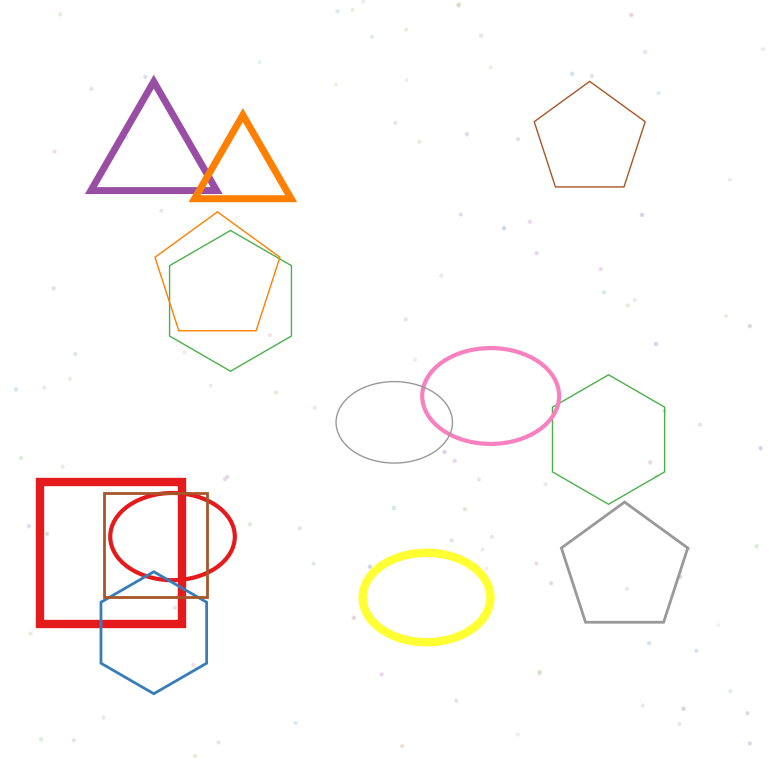[{"shape": "oval", "thickness": 1.5, "radius": 0.4, "center": [0.224, 0.303]}, {"shape": "square", "thickness": 3, "radius": 0.46, "center": [0.144, 0.282]}, {"shape": "hexagon", "thickness": 1, "radius": 0.4, "center": [0.2, 0.178]}, {"shape": "hexagon", "thickness": 0.5, "radius": 0.42, "center": [0.79, 0.429]}, {"shape": "hexagon", "thickness": 0.5, "radius": 0.46, "center": [0.299, 0.609]}, {"shape": "triangle", "thickness": 2.5, "radius": 0.47, "center": [0.2, 0.8]}, {"shape": "pentagon", "thickness": 0.5, "radius": 0.43, "center": [0.282, 0.639]}, {"shape": "triangle", "thickness": 2.5, "radius": 0.36, "center": [0.315, 0.778]}, {"shape": "oval", "thickness": 3, "radius": 0.41, "center": [0.554, 0.224]}, {"shape": "pentagon", "thickness": 0.5, "radius": 0.38, "center": [0.766, 0.819]}, {"shape": "square", "thickness": 1, "radius": 0.34, "center": [0.202, 0.292]}, {"shape": "oval", "thickness": 1.5, "radius": 0.44, "center": [0.637, 0.486]}, {"shape": "oval", "thickness": 0.5, "radius": 0.38, "center": [0.512, 0.452]}, {"shape": "pentagon", "thickness": 1, "radius": 0.43, "center": [0.811, 0.262]}]